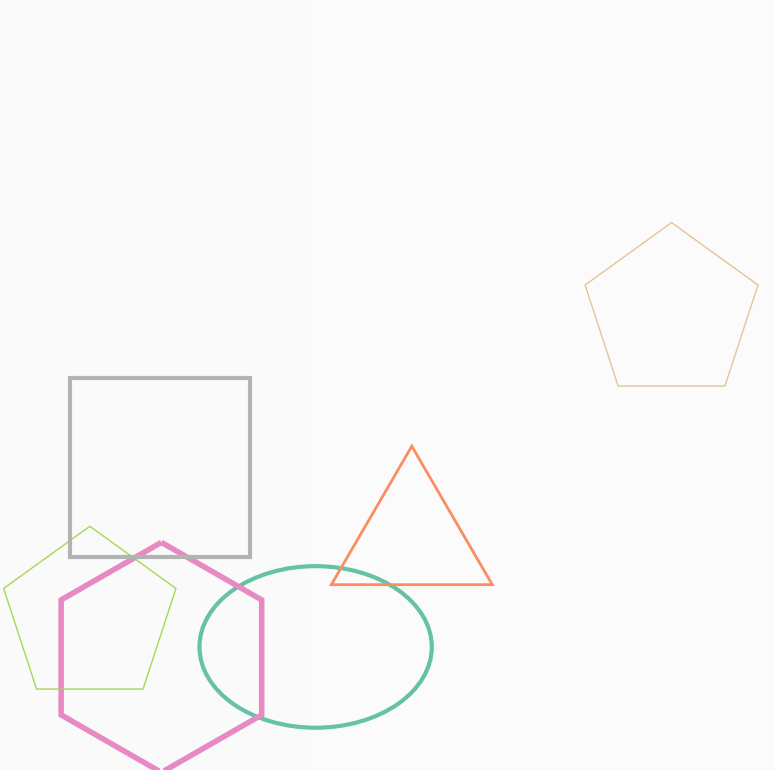[{"shape": "oval", "thickness": 1.5, "radius": 0.75, "center": [0.407, 0.16]}, {"shape": "triangle", "thickness": 1, "radius": 0.6, "center": [0.531, 0.301]}, {"shape": "hexagon", "thickness": 2, "radius": 0.75, "center": [0.208, 0.146]}, {"shape": "pentagon", "thickness": 0.5, "radius": 0.58, "center": [0.116, 0.2]}, {"shape": "pentagon", "thickness": 0.5, "radius": 0.59, "center": [0.867, 0.594]}, {"shape": "square", "thickness": 1.5, "radius": 0.58, "center": [0.207, 0.393]}]